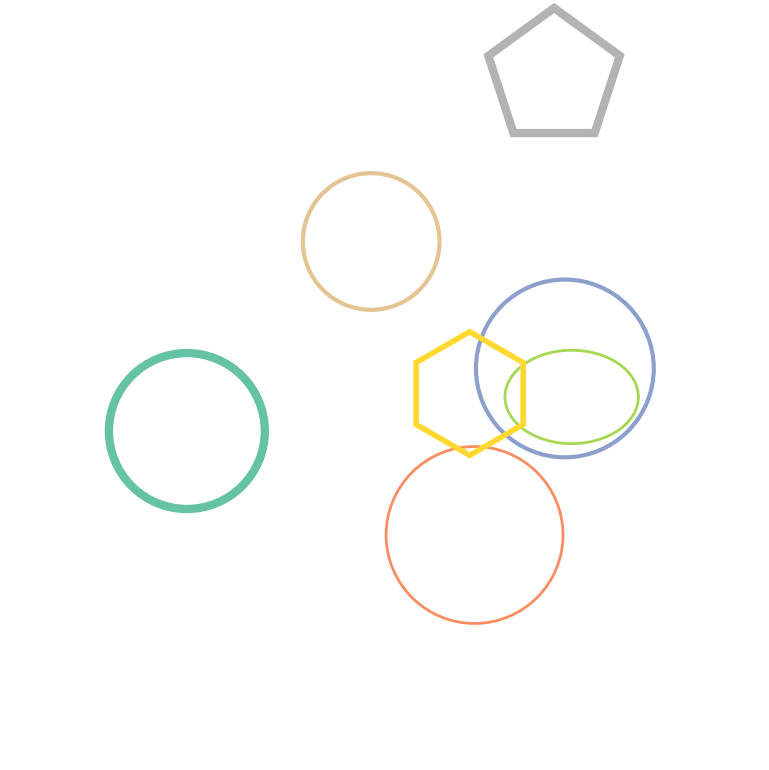[{"shape": "circle", "thickness": 3, "radius": 0.51, "center": [0.243, 0.44]}, {"shape": "circle", "thickness": 1, "radius": 0.57, "center": [0.616, 0.305]}, {"shape": "circle", "thickness": 1.5, "radius": 0.58, "center": [0.734, 0.522]}, {"shape": "oval", "thickness": 1, "radius": 0.43, "center": [0.742, 0.484]}, {"shape": "hexagon", "thickness": 2, "radius": 0.4, "center": [0.61, 0.489]}, {"shape": "circle", "thickness": 1.5, "radius": 0.44, "center": [0.482, 0.686]}, {"shape": "pentagon", "thickness": 3, "radius": 0.45, "center": [0.72, 0.9]}]